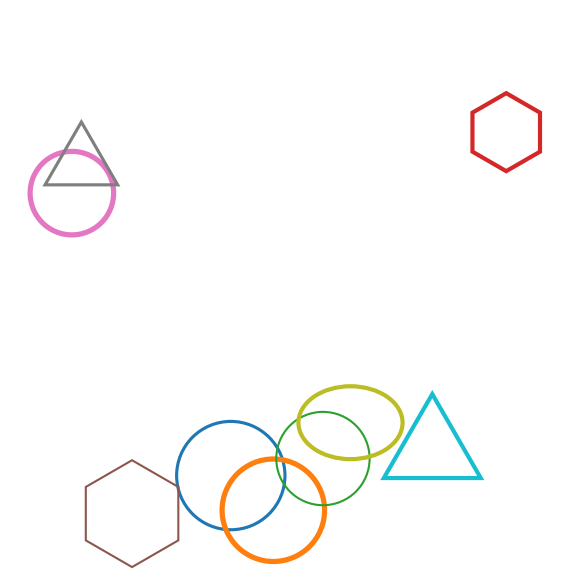[{"shape": "circle", "thickness": 1.5, "radius": 0.47, "center": [0.4, 0.176]}, {"shape": "circle", "thickness": 2.5, "radius": 0.44, "center": [0.473, 0.116]}, {"shape": "circle", "thickness": 1, "radius": 0.4, "center": [0.559, 0.205]}, {"shape": "hexagon", "thickness": 2, "radius": 0.34, "center": [0.877, 0.77]}, {"shape": "hexagon", "thickness": 1, "radius": 0.46, "center": [0.229, 0.11]}, {"shape": "circle", "thickness": 2.5, "radius": 0.36, "center": [0.124, 0.665]}, {"shape": "triangle", "thickness": 1.5, "radius": 0.36, "center": [0.141, 0.715]}, {"shape": "oval", "thickness": 2, "radius": 0.45, "center": [0.607, 0.267]}, {"shape": "triangle", "thickness": 2, "radius": 0.48, "center": [0.749, 0.22]}]